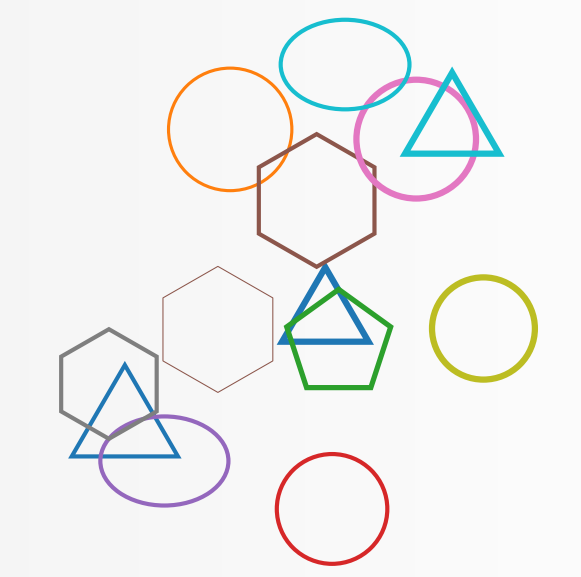[{"shape": "triangle", "thickness": 2, "radius": 0.53, "center": [0.215, 0.262]}, {"shape": "triangle", "thickness": 3, "radius": 0.43, "center": [0.56, 0.45]}, {"shape": "circle", "thickness": 1.5, "radius": 0.53, "center": [0.396, 0.775]}, {"shape": "pentagon", "thickness": 2.5, "radius": 0.47, "center": [0.583, 0.404]}, {"shape": "circle", "thickness": 2, "radius": 0.48, "center": [0.571, 0.118]}, {"shape": "oval", "thickness": 2, "radius": 0.55, "center": [0.283, 0.201]}, {"shape": "hexagon", "thickness": 2, "radius": 0.57, "center": [0.545, 0.652]}, {"shape": "hexagon", "thickness": 0.5, "radius": 0.55, "center": [0.375, 0.429]}, {"shape": "circle", "thickness": 3, "radius": 0.51, "center": [0.716, 0.758]}, {"shape": "hexagon", "thickness": 2, "radius": 0.47, "center": [0.187, 0.334]}, {"shape": "circle", "thickness": 3, "radius": 0.44, "center": [0.832, 0.43]}, {"shape": "oval", "thickness": 2, "radius": 0.55, "center": [0.594, 0.887]}, {"shape": "triangle", "thickness": 3, "radius": 0.47, "center": [0.778, 0.78]}]